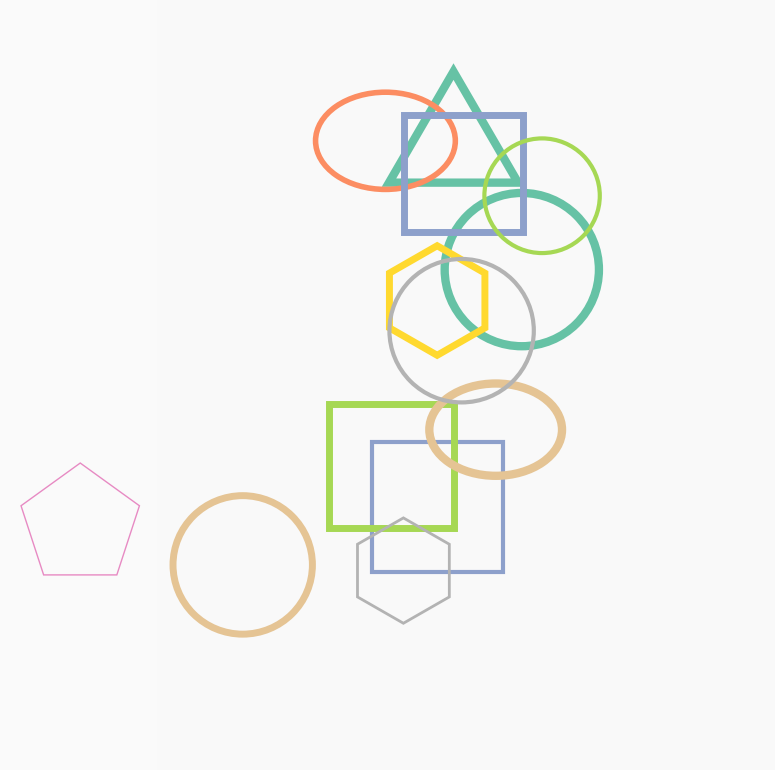[{"shape": "circle", "thickness": 3, "radius": 0.5, "center": [0.673, 0.65]}, {"shape": "triangle", "thickness": 3, "radius": 0.48, "center": [0.585, 0.811]}, {"shape": "oval", "thickness": 2, "radius": 0.45, "center": [0.497, 0.817]}, {"shape": "square", "thickness": 1.5, "radius": 0.42, "center": [0.564, 0.341]}, {"shape": "square", "thickness": 2.5, "radius": 0.38, "center": [0.598, 0.775]}, {"shape": "pentagon", "thickness": 0.5, "radius": 0.4, "center": [0.104, 0.318]}, {"shape": "square", "thickness": 2.5, "radius": 0.4, "center": [0.506, 0.395]}, {"shape": "circle", "thickness": 1.5, "radius": 0.37, "center": [0.699, 0.746]}, {"shape": "hexagon", "thickness": 2.5, "radius": 0.36, "center": [0.564, 0.61]}, {"shape": "oval", "thickness": 3, "radius": 0.43, "center": [0.64, 0.442]}, {"shape": "circle", "thickness": 2.5, "radius": 0.45, "center": [0.313, 0.266]}, {"shape": "circle", "thickness": 1.5, "radius": 0.47, "center": [0.596, 0.571]}, {"shape": "hexagon", "thickness": 1, "radius": 0.34, "center": [0.521, 0.259]}]